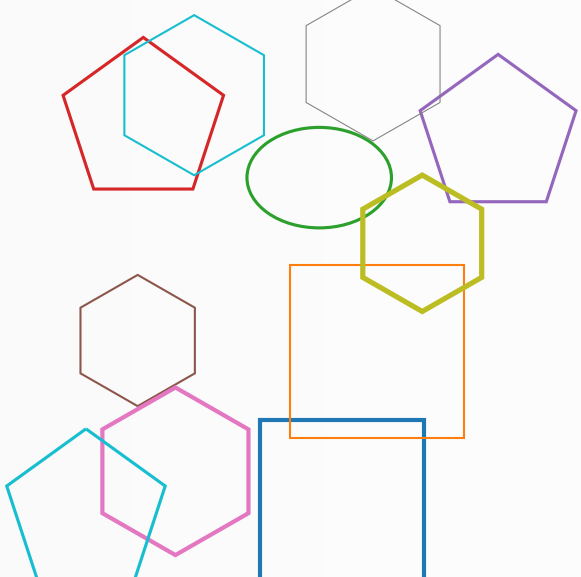[{"shape": "square", "thickness": 2, "radius": 0.7, "center": [0.588, 0.131]}, {"shape": "square", "thickness": 1, "radius": 0.75, "center": [0.649, 0.391]}, {"shape": "oval", "thickness": 1.5, "radius": 0.62, "center": [0.549, 0.692]}, {"shape": "pentagon", "thickness": 1.5, "radius": 0.73, "center": [0.247, 0.789]}, {"shape": "pentagon", "thickness": 1.5, "radius": 0.71, "center": [0.857, 0.764]}, {"shape": "hexagon", "thickness": 1, "radius": 0.57, "center": [0.237, 0.409]}, {"shape": "hexagon", "thickness": 2, "radius": 0.73, "center": [0.302, 0.183]}, {"shape": "hexagon", "thickness": 0.5, "radius": 0.67, "center": [0.642, 0.888]}, {"shape": "hexagon", "thickness": 2.5, "radius": 0.59, "center": [0.726, 0.578]}, {"shape": "pentagon", "thickness": 1.5, "radius": 0.72, "center": [0.148, 0.113]}, {"shape": "hexagon", "thickness": 1, "radius": 0.69, "center": [0.334, 0.834]}]